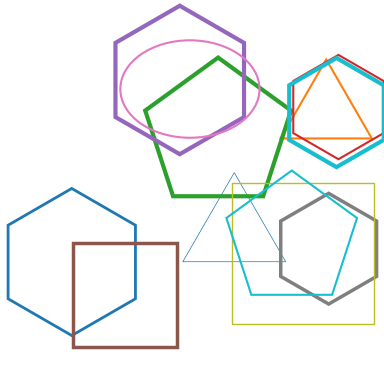[{"shape": "triangle", "thickness": 0.5, "radius": 0.77, "center": [0.608, 0.397]}, {"shape": "hexagon", "thickness": 2, "radius": 0.95, "center": [0.186, 0.319]}, {"shape": "triangle", "thickness": 1.5, "radius": 0.68, "center": [0.847, 0.709]}, {"shape": "pentagon", "thickness": 3, "radius": 1.0, "center": [0.567, 0.651]}, {"shape": "hexagon", "thickness": 1.5, "radius": 0.68, "center": [0.879, 0.722]}, {"shape": "hexagon", "thickness": 3, "radius": 0.96, "center": [0.467, 0.792]}, {"shape": "square", "thickness": 2.5, "radius": 0.67, "center": [0.325, 0.233]}, {"shape": "oval", "thickness": 1.5, "radius": 0.9, "center": [0.493, 0.769]}, {"shape": "hexagon", "thickness": 2.5, "radius": 0.72, "center": [0.854, 0.354]}, {"shape": "square", "thickness": 1, "radius": 0.92, "center": [0.786, 0.341]}, {"shape": "hexagon", "thickness": 3, "radius": 0.71, "center": [0.874, 0.708]}, {"shape": "pentagon", "thickness": 1.5, "radius": 0.89, "center": [0.758, 0.379]}]